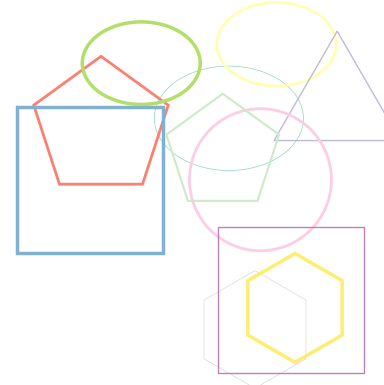[{"shape": "oval", "thickness": 0.5, "radius": 0.97, "center": [0.594, 0.693]}, {"shape": "oval", "thickness": 2, "radius": 0.77, "center": [0.718, 0.885]}, {"shape": "triangle", "thickness": 1, "radius": 0.95, "center": [0.876, 0.73]}, {"shape": "pentagon", "thickness": 2, "radius": 0.92, "center": [0.262, 0.67]}, {"shape": "square", "thickness": 2.5, "radius": 0.95, "center": [0.234, 0.532]}, {"shape": "oval", "thickness": 2.5, "radius": 0.77, "center": [0.367, 0.836]}, {"shape": "circle", "thickness": 2, "radius": 0.92, "center": [0.676, 0.533]}, {"shape": "hexagon", "thickness": 0.5, "radius": 0.76, "center": [0.662, 0.144]}, {"shape": "square", "thickness": 1, "radius": 0.95, "center": [0.755, 0.221]}, {"shape": "pentagon", "thickness": 1.5, "radius": 0.77, "center": [0.579, 0.603]}, {"shape": "hexagon", "thickness": 2.5, "radius": 0.71, "center": [0.766, 0.2]}]